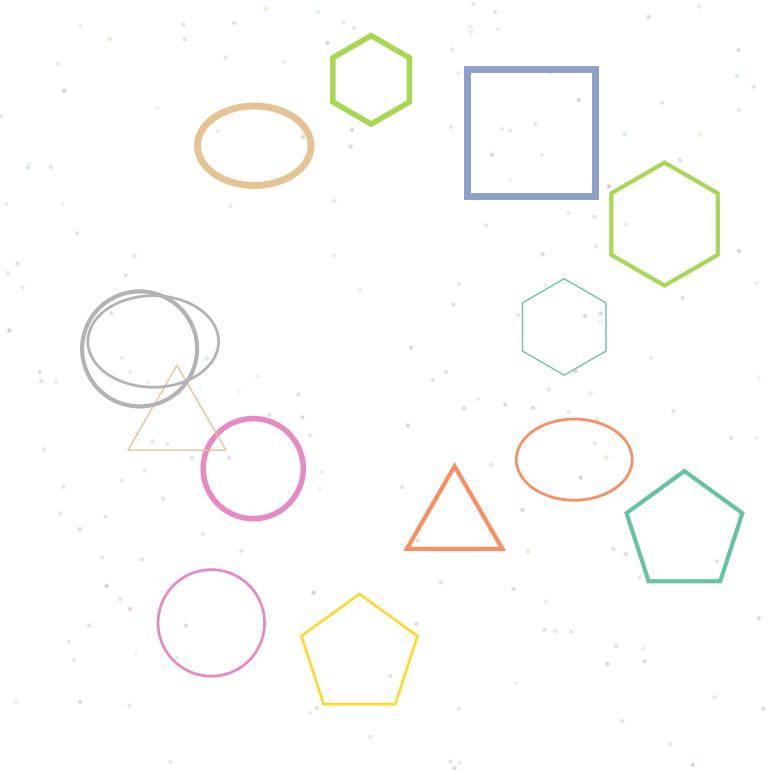[{"shape": "pentagon", "thickness": 1.5, "radius": 0.4, "center": [0.889, 0.309]}, {"shape": "hexagon", "thickness": 0.5, "radius": 0.31, "center": [0.733, 0.575]}, {"shape": "oval", "thickness": 1, "radius": 0.38, "center": [0.746, 0.403]}, {"shape": "triangle", "thickness": 1.5, "radius": 0.36, "center": [0.59, 0.323]}, {"shape": "square", "thickness": 2.5, "radius": 0.42, "center": [0.69, 0.828]}, {"shape": "circle", "thickness": 1, "radius": 0.35, "center": [0.274, 0.191]}, {"shape": "circle", "thickness": 2, "radius": 0.33, "center": [0.329, 0.391]}, {"shape": "hexagon", "thickness": 1.5, "radius": 0.4, "center": [0.863, 0.709]}, {"shape": "hexagon", "thickness": 2, "radius": 0.29, "center": [0.482, 0.896]}, {"shape": "pentagon", "thickness": 1, "radius": 0.4, "center": [0.467, 0.15]}, {"shape": "oval", "thickness": 2.5, "radius": 0.37, "center": [0.33, 0.811]}, {"shape": "triangle", "thickness": 0.5, "radius": 0.37, "center": [0.23, 0.452]}, {"shape": "circle", "thickness": 1.5, "radius": 0.37, "center": [0.181, 0.547]}, {"shape": "oval", "thickness": 1, "radius": 0.42, "center": [0.199, 0.557]}]